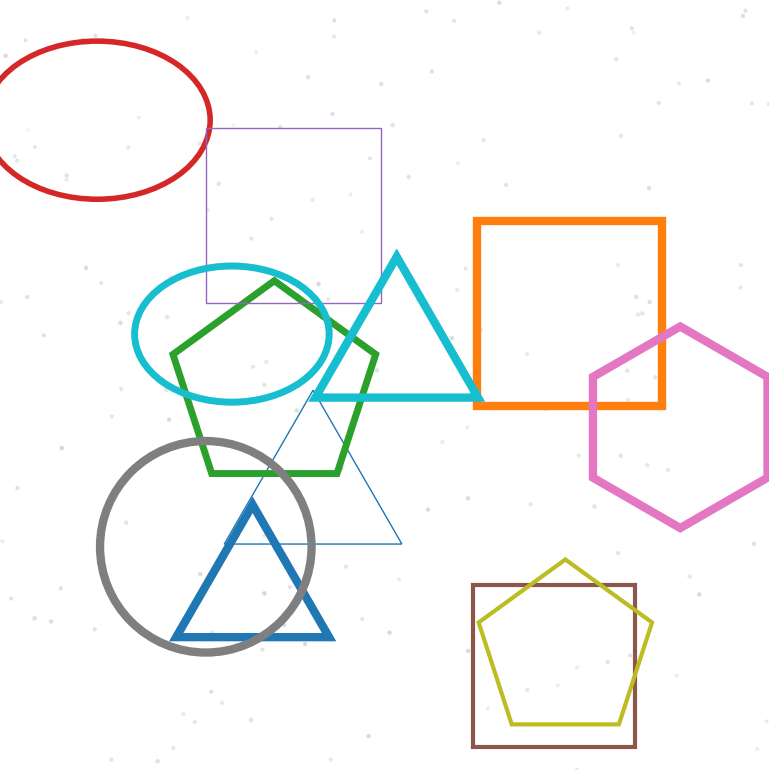[{"shape": "triangle", "thickness": 3, "radius": 0.57, "center": [0.328, 0.23]}, {"shape": "triangle", "thickness": 0.5, "radius": 0.67, "center": [0.407, 0.36]}, {"shape": "square", "thickness": 3, "radius": 0.6, "center": [0.739, 0.593]}, {"shape": "pentagon", "thickness": 2.5, "radius": 0.69, "center": [0.356, 0.497]}, {"shape": "oval", "thickness": 2, "radius": 0.73, "center": [0.126, 0.844]}, {"shape": "square", "thickness": 0.5, "radius": 0.57, "center": [0.381, 0.72]}, {"shape": "square", "thickness": 1.5, "radius": 0.53, "center": [0.72, 0.135]}, {"shape": "hexagon", "thickness": 3, "radius": 0.65, "center": [0.883, 0.445]}, {"shape": "circle", "thickness": 3, "radius": 0.69, "center": [0.267, 0.29]}, {"shape": "pentagon", "thickness": 1.5, "radius": 0.59, "center": [0.734, 0.155]}, {"shape": "oval", "thickness": 2.5, "radius": 0.63, "center": [0.301, 0.566]}, {"shape": "triangle", "thickness": 3, "radius": 0.61, "center": [0.515, 0.545]}]